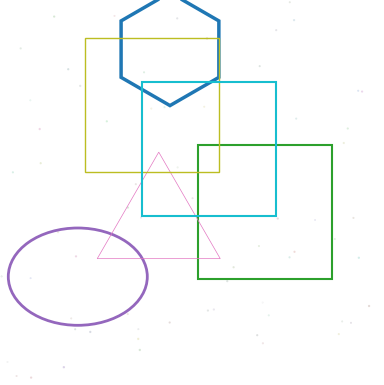[{"shape": "hexagon", "thickness": 2.5, "radius": 0.73, "center": [0.442, 0.872]}, {"shape": "square", "thickness": 1.5, "radius": 0.87, "center": [0.688, 0.45]}, {"shape": "oval", "thickness": 2, "radius": 0.9, "center": [0.202, 0.281]}, {"shape": "triangle", "thickness": 0.5, "radius": 0.92, "center": [0.412, 0.42]}, {"shape": "square", "thickness": 1, "radius": 0.87, "center": [0.395, 0.727]}, {"shape": "square", "thickness": 1.5, "radius": 0.87, "center": [0.542, 0.612]}]